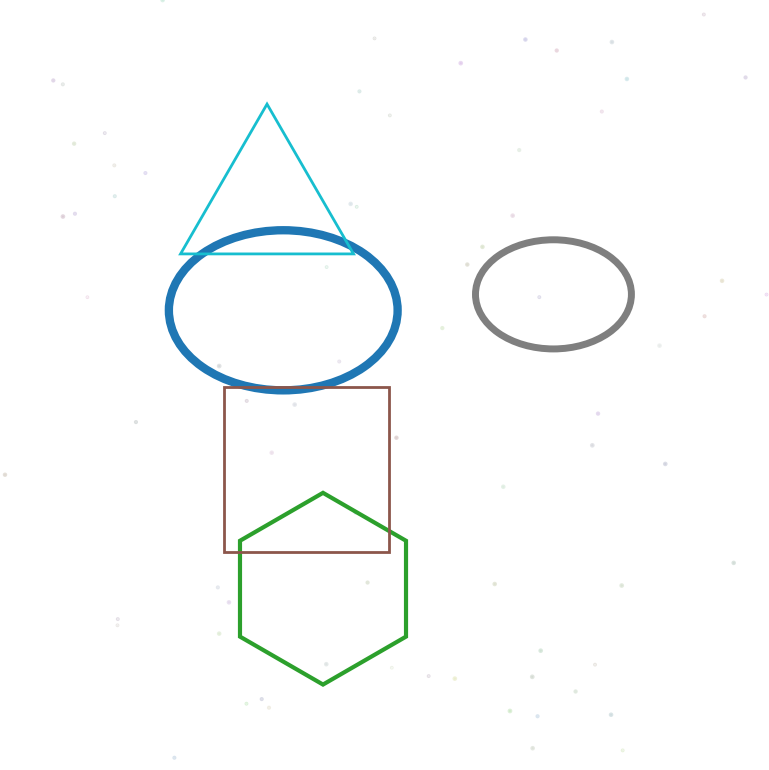[{"shape": "oval", "thickness": 3, "radius": 0.74, "center": [0.368, 0.597]}, {"shape": "hexagon", "thickness": 1.5, "radius": 0.62, "center": [0.419, 0.235]}, {"shape": "square", "thickness": 1, "radius": 0.53, "center": [0.398, 0.391]}, {"shape": "oval", "thickness": 2.5, "radius": 0.51, "center": [0.719, 0.618]}, {"shape": "triangle", "thickness": 1, "radius": 0.65, "center": [0.347, 0.735]}]